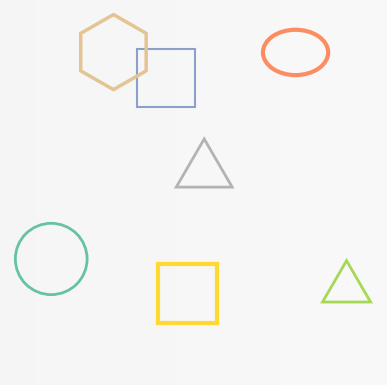[{"shape": "circle", "thickness": 2, "radius": 0.46, "center": [0.132, 0.327]}, {"shape": "oval", "thickness": 3, "radius": 0.42, "center": [0.763, 0.864]}, {"shape": "square", "thickness": 1.5, "radius": 0.37, "center": [0.427, 0.798]}, {"shape": "triangle", "thickness": 2, "radius": 0.36, "center": [0.894, 0.251]}, {"shape": "square", "thickness": 3, "radius": 0.38, "center": [0.485, 0.238]}, {"shape": "hexagon", "thickness": 2.5, "radius": 0.49, "center": [0.293, 0.865]}, {"shape": "triangle", "thickness": 2, "radius": 0.42, "center": [0.527, 0.556]}]